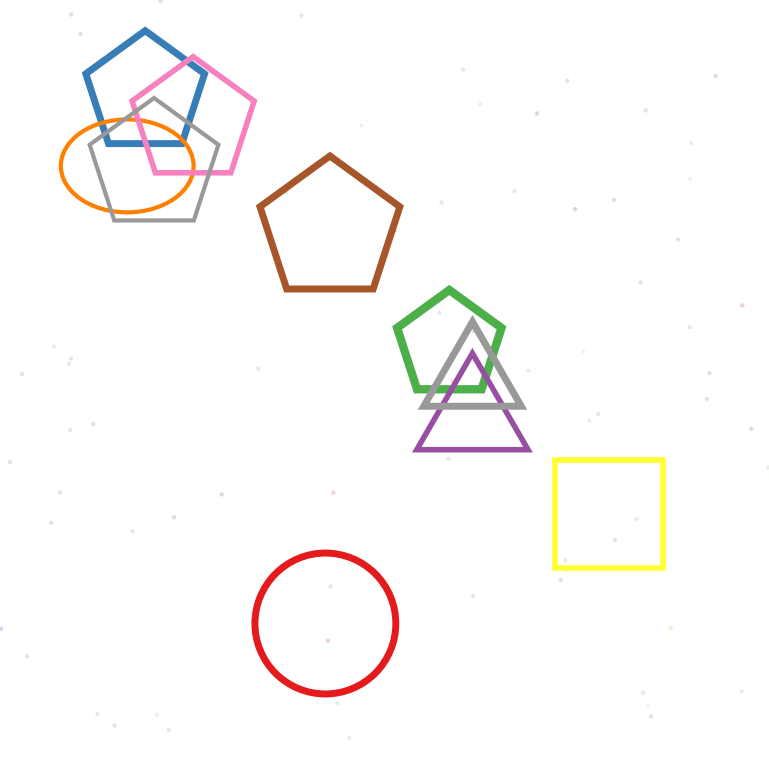[{"shape": "circle", "thickness": 2.5, "radius": 0.46, "center": [0.423, 0.19]}, {"shape": "pentagon", "thickness": 2.5, "radius": 0.41, "center": [0.189, 0.879]}, {"shape": "pentagon", "thickness": 3, "radius": 0.36, "center": [0.584, 0.552]}, {"shape": "triangle", "thickness": 2, "radius": 0.42, "center": [0.614, 0.458]}, {"shape": "oval", "thickness": 1.5, "radius": 0.43, "center": [0.165, 0.785]}, {"shape": "square", "thickness": 2, "radius": 0.35, "center": [0.791, 0.332]}, {"shape": "pentagon", "thickness": 2.5, "radius": 0.48, "center": [0.428, 0.702]}, {"shape": "pentagon", "thickness": 2, "radius": 0.42, "center": [0.251, 0.843]}, {"shape": "pentagon", "thickness": 1.5, "radius": 0.44, "center": [0.2, 0.785]}, {"shape": "triangle", "thickness": 2.5, "radius": 0.37, "center": [0.614, 0.509]}]